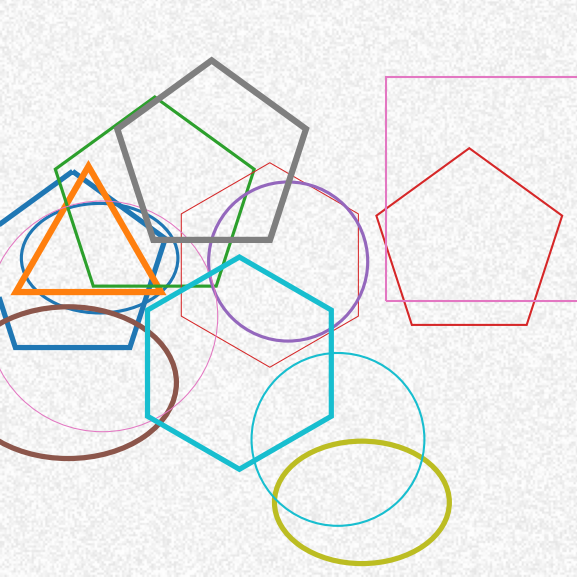[{"shape": "oval", "thickness": 1.5, "radius": 0.68, "center": [0.173, 0.552]}, {"shape": "pentagon", "thickness": 2.5, "radius": 0.84, "center": [0.126, 0.534]}, {"shape": "triangle", "thickness": 3, "radius": 0.73, "center": [0.153, 0.566]}, {"shape": "pentagon", "thickness": 1.5, "radius": 0.91, "center": [0.268, 0.65]}, {"shape": "hexagon", "thickness": 0.5, "radius": 0.89, "center": [0.467, 0.54]}, {"shape": "pentagon", "thickness": 1, "radius": 0.85, "center": [0.813, 0.573]}, {"shape": "circle", "thickness": 1.5, "radius": 0.69, "center": [0.499, 0.546]}, {"shape": "oval", "thickness": 2.5, "radius": 0.94, "center": [0.118, 0.337]}, {"shape": "square", "thickness": 1, "radius": 0.97, "center": [0.862, 0.672]}, {"shape": "circle", "thickness": 0.5, "radius": 1.0, "center": [0.177, 0.451]}, {"shape": "pentagon", "thickness": 3, "radius": 0.86, "center": [0.367, 0.723]}, {"shape": "oval", "thickness": 2.5, "radius": 0.76, "center": [0.627, 0.129]}, {"shape": "hexagon", "thickness": 2.5, "radius": 0.92, "center": [0.415, 0.37]}, {"shape": "circle", "thickness": 1, "radius": 0.75, "center": [0.585, 0.238]}]